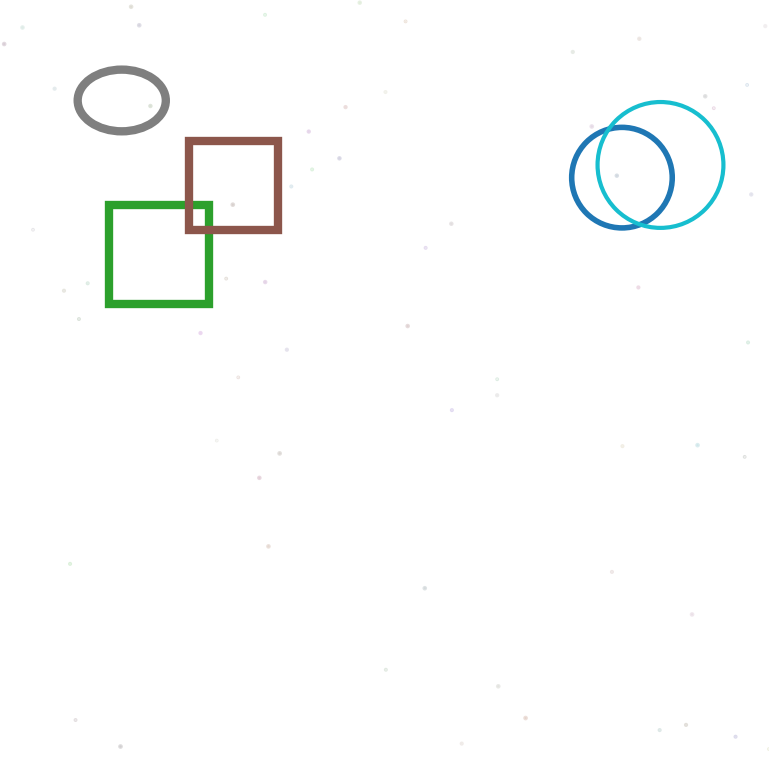[{"shape": "circle", "thickness": 2, "radius": 0.33, "center": [0.808, 0.769]}, {"shape": "square", "thickness": 3, "radius": 0.32, "center": [0.206, 0.67]}, {"shape": "square", "thickness": 3, "radius": 0.29, "center": [0.303, 0.759]}, {"shape": "oval", "thickness": 3, "radius": 0.29, "center": [0.158, 0.87]}, {"shape": "circle", "thickness": 1.5, "radius": 0.41, "center": [0.858, 0.786]}]